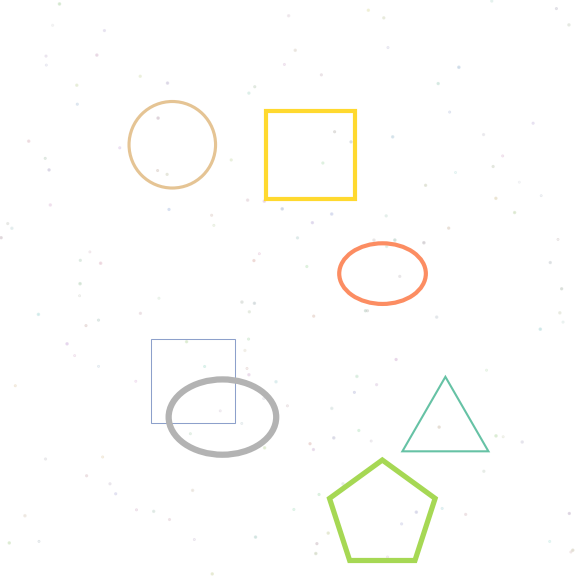[{"shape": "triangle", "thickness": 1, "radius": 0.43, "center": [0.771, 0.261]}, {"shape": "oval", "thickness": 2, "radius": 0.37, "center": [0.662, 0.525]}, {"shape": "square", "thickness": 0.5, "radius": 0.36, "center": [0.334, 0.34]}, {"shape": "pentagon", "thickness": 2.5, "radius": 0.48, "center": [0.662, 0.106]}, {"shape": "square", "thickness": 2, "radius": 0.38, "center": [0.538, 0.731]}, {"shape": "circle", "thickness": 1.5, "radius": 0.37, "center": [0.298, 0.748]}, {"shape": "oval", "thickness": 3, "radius": 0.47, "center": [0.385, 0.277]}]